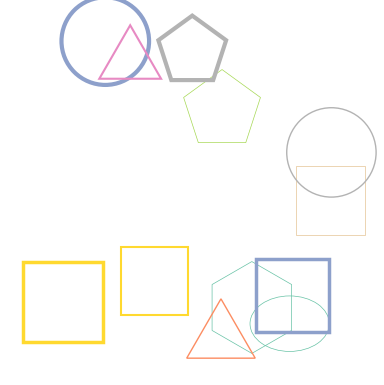[{"shape": "hexagon", "thickness": 0.5, "radius": 0.6, "center": [0.654, 0.201]}, {"shape": "oval", "thickness": 0.5, "radius": 0.51, "center": [0.752, 0.159]}, {"shape": "triangle", "thickness": 1, "radius": 0.51, "center": [0.574, 0.121]}, {"shape": "square", "thickness": 2.5, "radius": 0.47, "center": [0.76, 0.233]}, {"shape": "circle", "thickness": 3, "radius": 0.57, "center": [0.273, 0.893]}, {"shape": "triangle", "thickness": 1.5, "radius": 0.46, "center": [0.338, 0.842]}, {"shape": "pentagon", "thickness": 0.5, "radius": 0.52, "center": [0.577, 0.714]}, {"shape": "square", "thickness": 1.5, "radius": 0.44, "center": [0.402, 0.27]}, {"shape": "square", "thickness": 2.5, "radius": 0.52, "center": [0.163, 0.215]}, {"shape": "square", "thickness": 0.5, "radius": 0.45, "center": [0.858, 0.479]}, {"shape": "pentagon", "thickness": 3, "radius": 0.46, "center": [0.499, 0.867]}, {"shape": "circle", "thickness": 1, "radius": 0.58, "center": [0.861, 0.604]}]